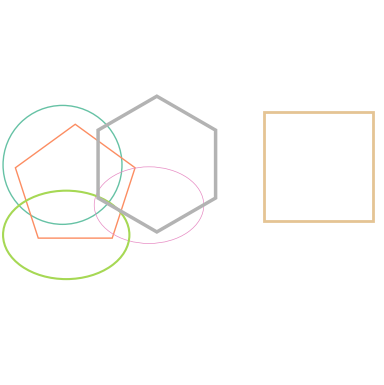[{"shape": "circle", "thickness": 1, "radius": 0.77, "center": [0.162, 0.572]}, {"shape": "pentagon", "thickness": 1, "radius": 0.82, "center": [0.195, 0.514]}, {"shape": "oval", "thickness": 0.5, "radius": 0.71, "center": [0.387, 0.467]}, {"shape": "oval", "thickness": 1.5, "radius": 0.82, "center": [0.172, 0.39]}, {"shape": "square", "thickness": 2, "radius": 0.71, "center": [0.827, 0.569]}, {"shape": "hexagon", "thickness": 2.5, "radius": 0.88, "center": [0.407, 0.574]}]